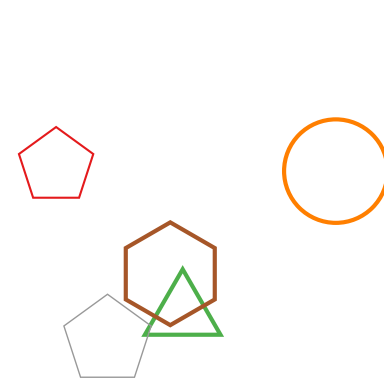[{"shape": "pentagon", "thickness": 1.5, "radius": 0.51, "center": [0.146, 0.569]}, {"shape": "triangle", "thickness": 3, "radius": 0.57, "center": [0.475, 0.187]}, {"shape": "circle", "thickness": 3, "radius": 0.67, "center": [0.872, 0.556]}, {"shape": "hexagon", "thickness": 3, "radius": 0.67, "center": [0.442, 0.289]}, {"shape": "pentagon", "thickness": 1, "radius": 0.6, "center": [0.279, 0.117]}]